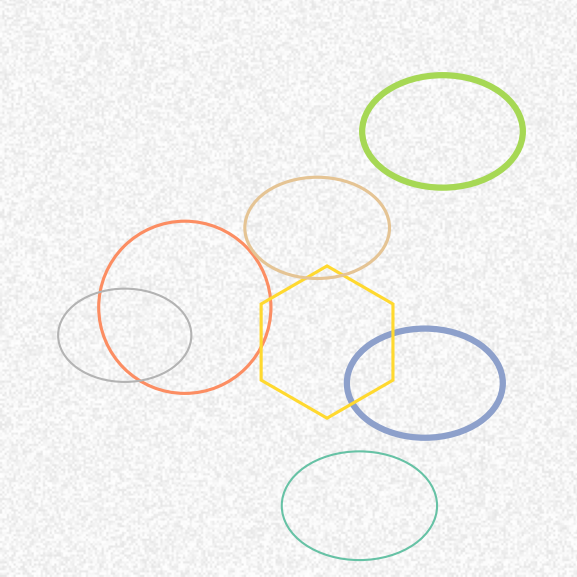[{"shape": "oval", "thickness": 1, "radius": 0.67, "center": [0.622, 0.123]}, {"shape": "circle", "thickness": 1.5, "radius": 0.75, "center": [0.32, 0.467]}, {"shape": "oval", "thickness": 3, "radius": 0.68, "center": [0.736, 0.336]}, {"shape": "oval", "thickness": 3, "radius": 0.7, "center": [0.766, 0.772]}, {"shape": "hexagon", "thickness": 1.5, "radius": 0.66, "center": [0.566, 0.407]}, {"shape": "oval", "thickness": 1.5, "radius": 0.63, "center": [0.549, 0.605]}, {"shape": "oval", "thickness": 1, "radius": 0.58, "center": [0.216, 0.419]}]